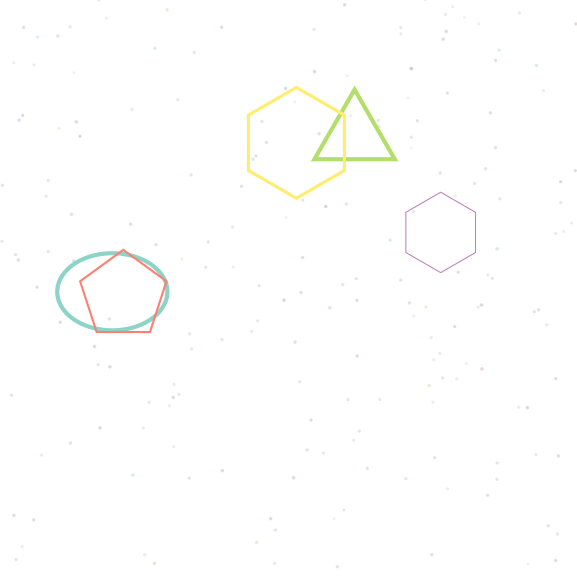[{"shape": "oval", "thickness": 2, "radius": 0.48, "center": [0.194, 0.494]}, {"shape": "pentagon", "thickness": 1, "radius": 0.39, "center": [0.213, 0.488]}, {"shape": "triangle", "thickness": 2, "radius": 0.4, "center": [0.614, 0.764]}, {"shape": "hexagon", "thickness": 0.5, "radius": 0.35, "center": [0.763, 0.597]}, {"shape": "hexagon", "thickness": 1.5, "radius": 0.48, "center": [0.513, 0.752]}]